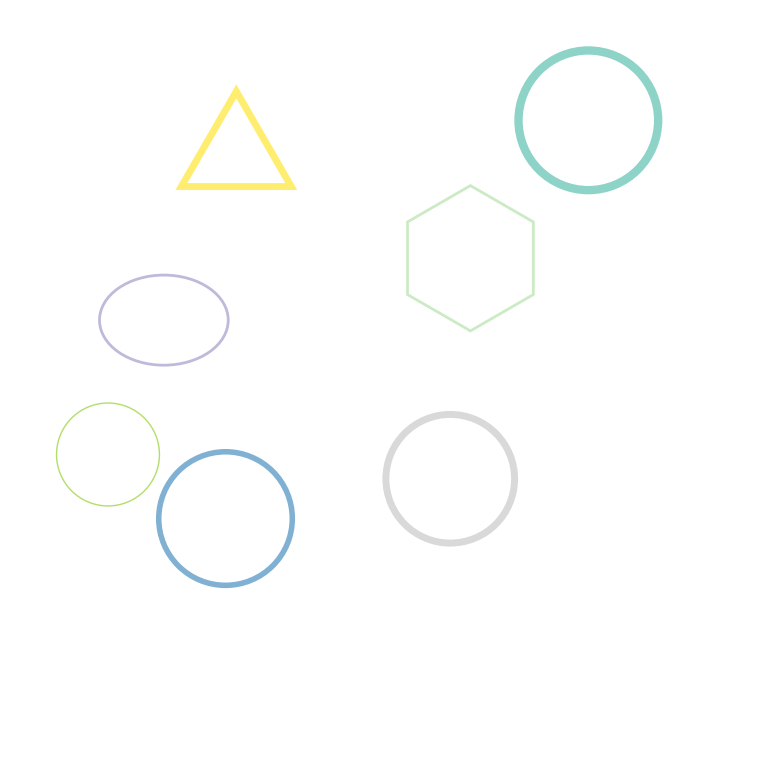[{"shape": "circle", "thickness": 3, "radius": 0.45, "center": [0.764, 0.844]}, {"shape": "oval", "thickness": 1, "radius": 0.42, "center": [0.213, 0.584]}, {"shape": "circle", "thickness": 2, "radius": 0.43, "center": [0.293, 0.327]}, {"shape": "circle", "thickness": 0.5, "radius": 0.33, "center": [0.14, 0.41]}, {"shape": "circle", "thickness": 2.5, "radius": 0.42, "center": [0.585, 0.378]}, {"shape": "hexagon", "thickness": 1, "radius": 0.47, "center": [0.611, 0.665]}, {"shape": "triangle", "thickness": 2.5, "radius": 0.41, "center": [0.307, 0.799]}]